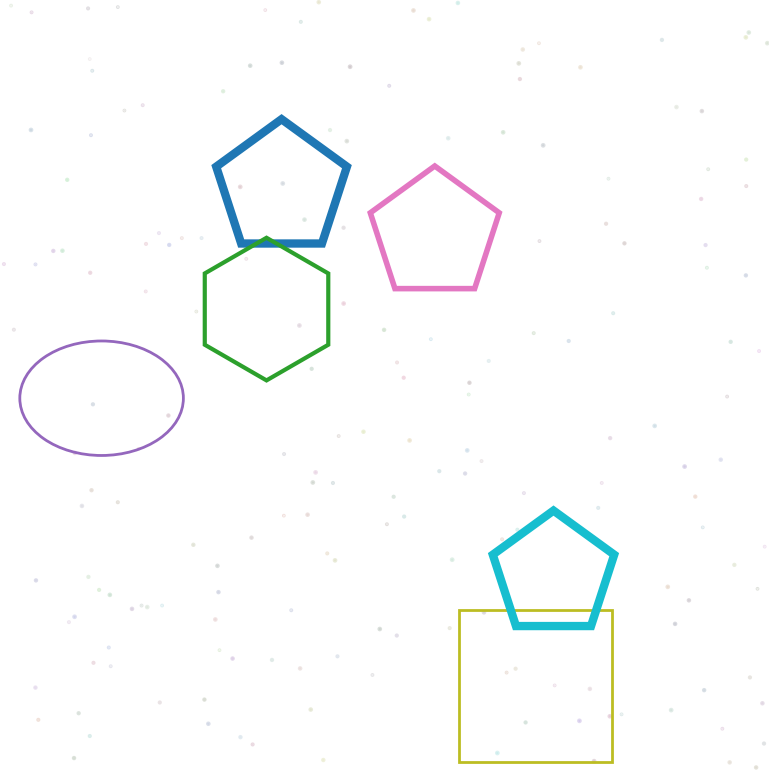[{"shape": "pentagon", "thickness": 3, "radius": 0.45, "center": [0.366, 0.756]}, {"shape": "hexagon", "thickness": 1.5, "radius": 0.46, "center": [0.346, 0.599]}, {"shape": "oval", "thickness": 1, "radius": 0.53, "center": [0.132, 0.483]}, {"shape": "pentagon", "thickness": 2, "radius": 0.44, "center": [0.565, 0.696]}, {"shape": "square", "thickness": 1, "radius": 0.49, "center": [0.696, 0.109]}, {"shape": "pentagon", "thickness": 3, "radius": 0.41, "center": [0.719, 0.254]}]